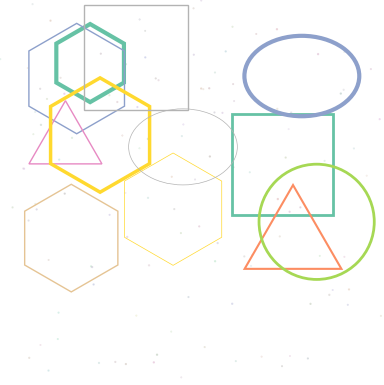[{"shape": "square", "thickness": 2, "radius": 0.65, "center": [0.734, 0.572]}, {"shape": "hexagon", "thickness": 3, "radius": 0.51, "center": [0.234, 0.836]}, {"shape": "triangle", "thickness": 1.5, "radius": 0.73, "center": [0.761, 0.374]}, {"shape": "hexagon", "thickness": 1, "radius": 0.72, "center": [0.199, 0.796]}, {"shape": "oval", "thickness": 3, "radius": 0.75, "center": [0.784, 0.803]}, {"shape": "triangle", "thickness": 1, "radius": 0.55, "center": [0.17, 0.629]}, {"shape": "circle", "thickness": 2, "radius": 0.75, "center": [0.822, 0.424]}, {"shape": "hexagon", "thickness": 2.5, "radius": 0.74, "center": [0.26, 0.649]}, {"shape": "hexagon", "thickness": 0.5, "radius": 0.73, "center": [0.45, 0.457]}, {"shape": "hexagon", "thickness": 1, "radius": 0.7, "center": [0.185, 0.382]}, {"shape": "oval", "thickness": 0.5, "radius": 0.71, "center": [0.475, 0.619]}, {"shape": "square", "thickness": 1, "radius": 0.68, "center": [0.354, 0.851]}]